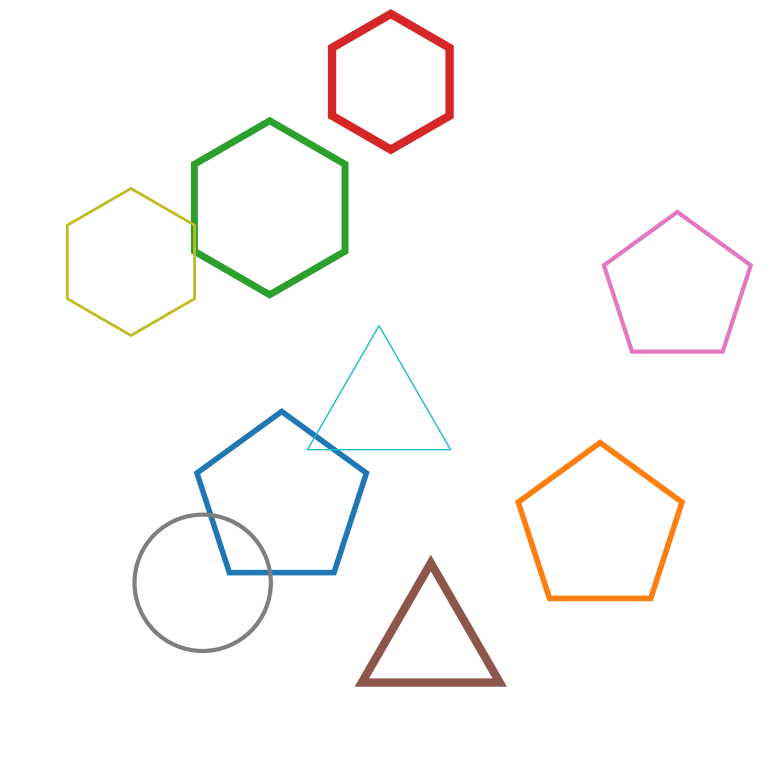[{"shape": "pentagon", "thickness": 2, "radius": 0.58, "center": [0.366, 0.35]}, {"shape": "pentagon", "thickness": 2, "radius": 0.56, "center": [0.779, 0.313]}, {"shape": "hexagon", "thickness": 2.5, "radius": 0.56, "center": [0.35, 0.73]}, {"shape": "hexagon", "thickness": 3, "radius": 0.44, "center": [0.508, 0.894]}, {"shape": "triangle", "thickness": 3, "radius": 0.52, "center": [0.56, 0.165]}, {"shape": "pentagon", "thickness": 1.5, "radius": 0.5, "center": [0.88, 0.624]}, {"shape": "circle", "thickness": 1.5, "radius": 0.44, "center": [0.263, 0.243]}, {"shape": "hexagon", "thickness": 1, "radius": 0.48, "center": [0.17, 0.66]}, {"shape": "triangle", "thickness": 0.5, "radius": 0.54, "center": [0.492, 0.47]}]